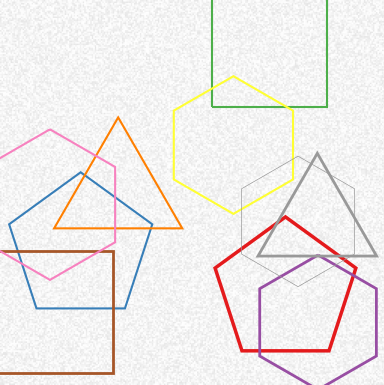[{"shape": "pentagon", "thickness": 2.5, "radius": 0.96, "center": [0.741, 0.244]}, {"shape": "pentagon", "thickness": 1.5, "radius": 0.98, "center": [0.21, 0.357]}, {"shape": "square", "thickness": 1.5, "radius": 0.75, "center": [0.7, 0.872]}, {"shape": "hexagon", "thickness": 2, "radius": 0.87, "center": [0.826, 0.163]}, {"shape": "triangle", "thickness": 1.5, "radius": 0.96, "center": [0.307, 0.503]}, {"shape": "hexagon", "thickness": 1.5, "radius": 0.89, "center": [0.606, 0.623]}, {"shape": "square", "thickness": 2, "radius": 0.79, "center": [0.134, 0.19]}, {"shape": "hexagon", "thickness": 1.5, "radius": 0.98, "center": [0.13, 0.469]}, {"shape": "triangle", "thickness": 2, "radius": 0.89, "center": [0.824, 0.424]}, {"shape": "hexagon", "thickness": 0.5, "radius": 0.85, "center": [0.774, 0.425]}]